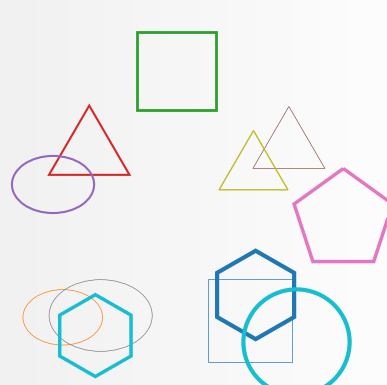[{"shape": "hexagon", "thickness": 3, "radius": 0.57, "center": [0.66, 0.234]}, {"shape": "square", "thickness": 0.5, "radius": 0.54, "center": [0.645, 0.167]}, {"shape": "oval", "thickness": 0.5, "radius": 0.51, "center": [0.162, 0.176]}, {"shape": "square", "thickness": 2, "radius": 0.51, "center": [0.454, 0.816]}, {"shape": "triangle", "thickness": 1.5, "radius": 0.6, "center": [0.23, 0.606]}, {"shape": "oval", "thickness": 1.5, "radius": 0.53, "center": [0.137, 0.521]}, {"shape": "triangle", "thickness": 0.5, "radius": 0.54, "center": [0.746, 0.616]}, {"shape": "pentagon", "thickness": 2.5, "radius": 0.67, "center": [0.886, 0.429]}, {"shape": "oval", "thickness": 0.5, "radius": 0.67, "center": [0.26, 0.18]}, {"shape": "triangle", "thickness": 1, "radius": 0.51, "center": [0.654, 0.558]}, {"shape": "circle", "thickness": 3, "radius": 0.69, "center": [0.765, 0.111]}, {"shape": "hexagon", "thickness": 2.5, "radius": 0.53, "center": [0.246, 0.128]}]